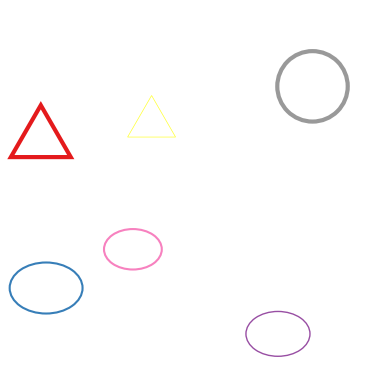[{"shape": "triangle", "thickness": 3, "radius": 0.45, "center": [0.106, 0.637]}, {"shape": "oval", "thickness": 1.5, "radius": 0.47, "center": [0.12, 0.252]}, {"shape": "oval", "thickness": 1, "radius": 0.42, "center": [0.722, 0.133]}, {"shape": "triangle", "thickness": 0.5, "radius": 0.36, "center": [0.394, 0.68]}, {"shape": "oval", "thickness": 1.5, "radius": 0.38, "center": [0.345, 0.353]}, {"shape": "circle", "thickness": 3, "radius": 0.46, "center": [0.812, 0.776]}]